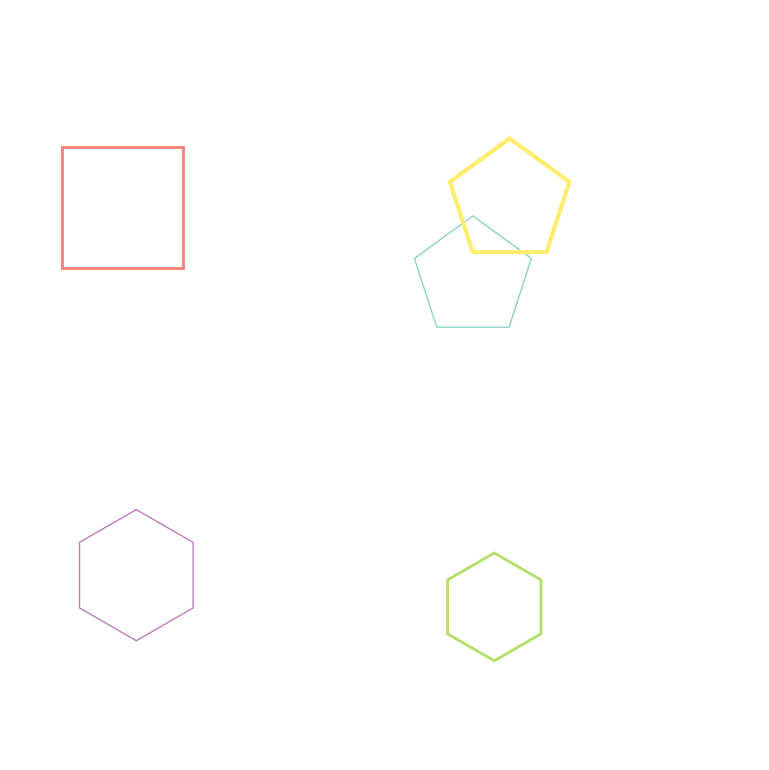[{"shape": "pentagon", "thickness": 0.5, "radius": 0.4, "center": [0.614, 0.64]}, {"shape": "square", "thickness": 1, "radius": 0.39, "center": [0.159, 0.731]}, {"shape": "hexagon", "thickness": 1, "radius": 0.35, "center": [0.642, 0.212]}, {"shape": "hexagon", "thickness": 0.5, "radius": 0.43, "center": [0.177, 0.253]}, {"shape": "pentagon", "thickness": 1.5, "radius": 0.41, "center": [0.662, 0.739]}]